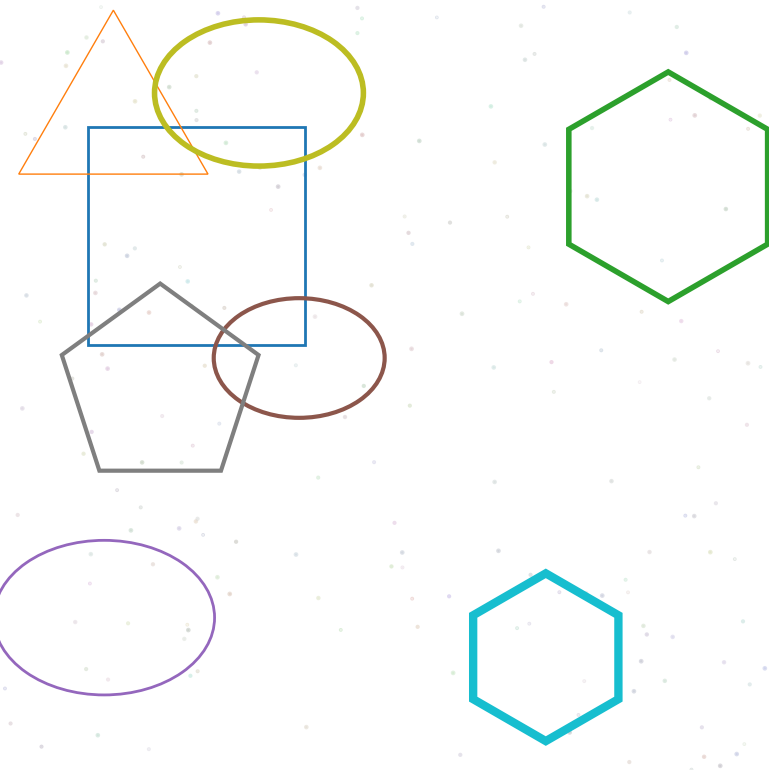[{"shape": "square", "thickness": 1, "radius": 0.71, "center": [0.255, 0.694]}, {"shape": "triangle", "thickness": 0.5, "radius": 0.71, "center": [0.147, 0.845]}, {"shape": "hexagon", "thickness": 2, "radius": 0.75, "center": [0.868, 0.757]}, {"shape": "oval", "thickness": 1, "radius": 0.72, "center": [0.135, 0.198]}, {"shape": "oval", "thickness": 1.5, "radius": 0.55, "center": [0.389, 0.535]}, {"shape": "pentagon", "thickness": 1.5, "radius": 0.67, "center": [0.208, 0.497]}, {"shape": "oval", "thickness": 2, "radius": 0.68, "center": [0.336, 0.879]}, {"shape": "hexagon", "thickness": 3, "radius": 0.54, "center": [0.709, 0.146]}]